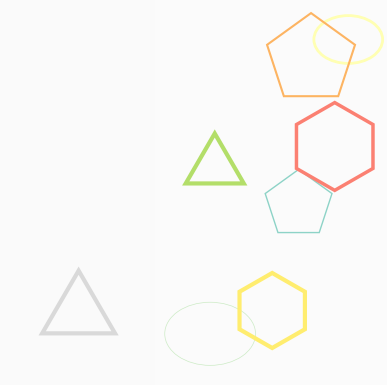[{"shape": "pentagon", "thickness": 1, "radius": 0.45, "center": [0.771, 0.469]}, {"shape": "oval", "thickness": 2, "radius": 0.44, "center": [0.899, 0.897]}, {"shape": "hexagon", "thickness": 2.5, "radius": 0.57, "center": [0.864, 0.62]}, {"shape": "pentagon", "thickness": 1.5, "radius": 0.6, "center": [0.803, 0.847]}, {"shape": "triangle", "thickness": 3, "radius": 0.43, "center": [0.554, 0.567]}, {"shape": "triangle", "thickness": 3, "radius": 0.54, "center": [0.203, 0.188]}, {"shape": "oval", "thickness": 0.5, "radius": 0.59, "center": [0.542, 0.133]}, {"shape": "hexagon", "thickness": 3, "radius": 0.49, "center": [0.702, 0.194]}]